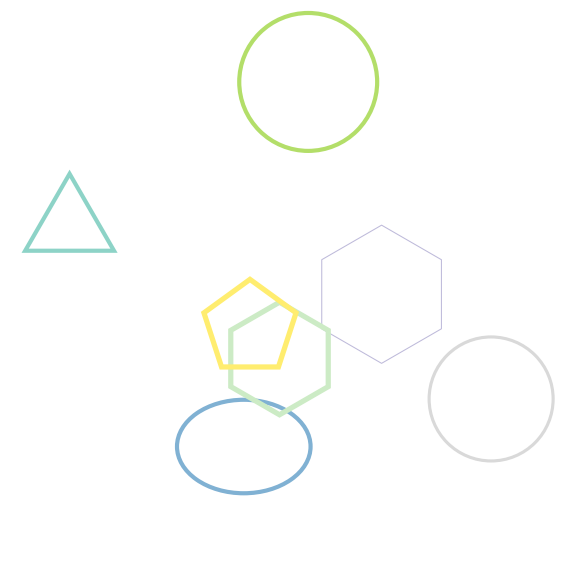[{"shape": "triangle", "thickness": 2, "radius": 0.44, "center": [0.12, 0.609]}, {"shape": "hexagon", "thickness": 0.5, "radius": 0.6, "center": [0.661, 0.49]}, {"shape": "oval", "thickness": 2, "radius": 0.58, "center": [0.422, 0.226]}, {"shape": "circle", "thickness": 2, "radius": 0.6, "center": [0.534, 0.857]}, {"shape": "circle", "thickness": 1.5, "radius": 0.54, "center": [0.85, 0.308]}, {"shape": "hexagon", "thickness": 2.5, "radius": 0.49, "center": [0.484, 0.378]}, {"shape": "pentagon", "thickness": 2.5, "radius": 0.42, "center": [0.433, 0.432]}]